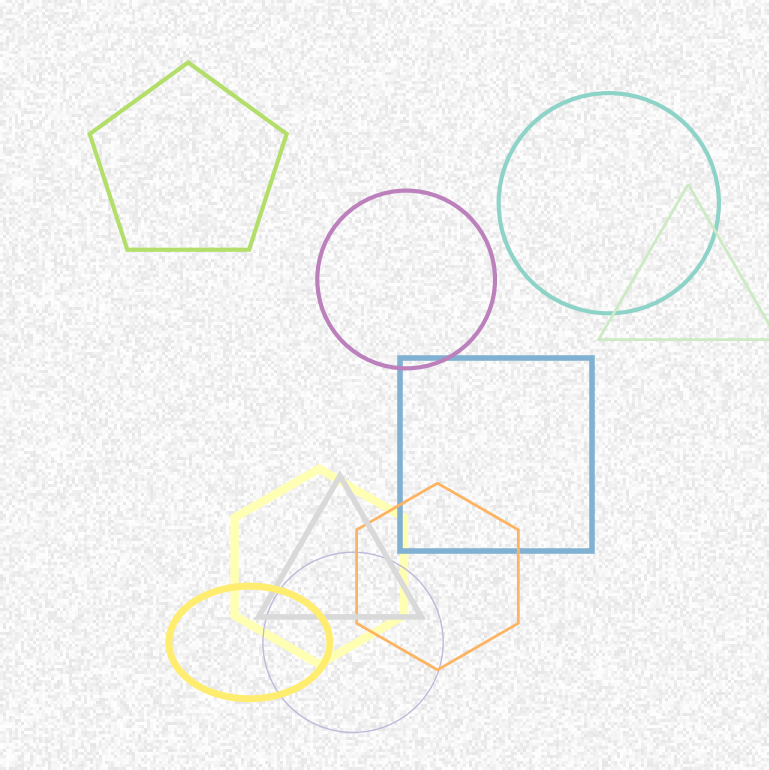[{"shape": "circle", "thickness": 1.5, "radius": 0.72, "center": [0.791, 0.736]}, {"shape": "hexagon", "thickness": 3, "radius": 0.64, "center": [0.415, 0.264]}, {"shape": "circle", "thickness": 0.5, "radius": 0.59, "center": [0.459, 0.166]}, {"shape": "square", "thickness": 2, "radius": 0.63, "center": [0.644, 0.409]}, {"shape": "hexagon", "thickness": 1, "radius": 0.61, "center": [0.568, 0.251]}, {"shape": "pentagon", "thickness": 1.5, "radius": 0.67, "center": [0.244, 0.784]}, {"shape": "triangle", "thickness": 2, "radius": 0.61, "center": [0.442, 0.26]}, {"shape": "circle", "thickness": 1.5, "radius": 0.58, "center": [0.527, 0.637]}, {"shape": "triangle", "thickness": 1, "radius": 0.67, "center": [0.894, 0.626]}, {"shape": "oval", "thickness": 2.5, "radius": 0.52, "center": [0.324, 0.166]}]